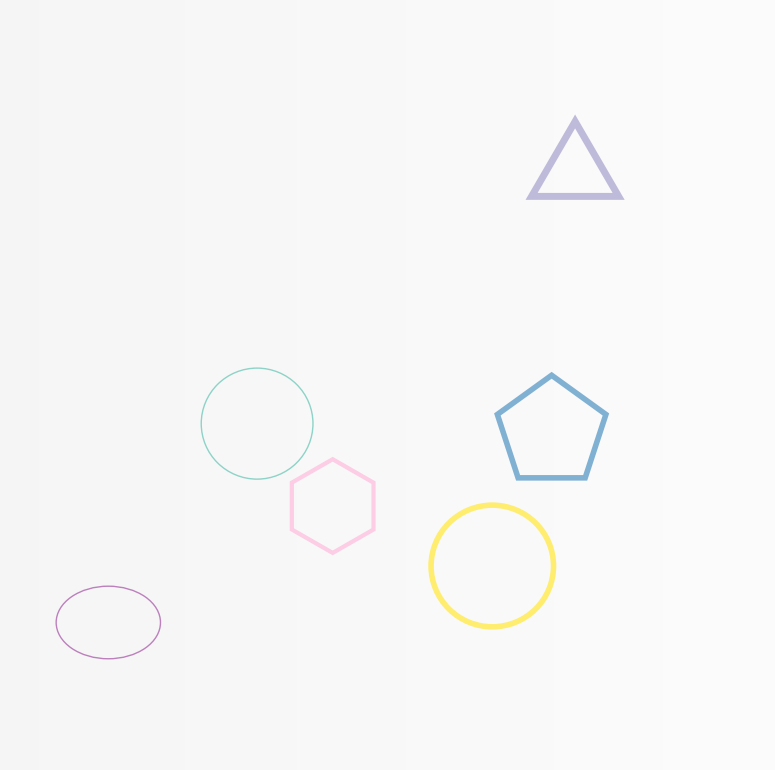[{"shape": "circle", "thickness": 0.5, "radius": 0.36, "center": [0.332, 0.45]}, {"shape": "triangle", "thickness": 2.5, "radius": 0.32, "center": [0.742, 0.777]}, {"shape": "pentagon", "thickness": 2, "radius": 0.37, "center": [0.712, 0.439]}, {"shape": "hexagon", "thickness": 1.5, "radius": 0.3, "center": [0.429, 0.343]}, {"shape": "oval", "thickness": 0.5, "radius": 0.34, "center": [0.14, 0.192]}, {"shape": "circle", "thickness": 2, "radius": 0.4, "center": [0.635, 0.265]}]